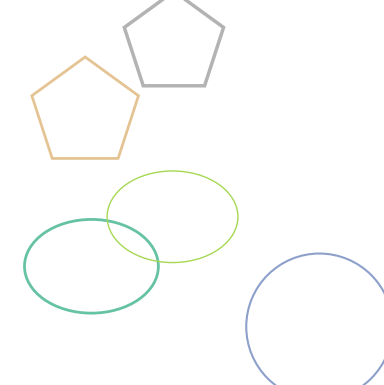[{"shape": "oval", "thickness": 2, "radius": 0.87, "center": [0.237, 0.308]}, {"shape": "circle", "thickness": 1.5, "radius": 0.95, "center": [0.83, 0.151]}, {"shape": "oval", "thickness": 1, "radius": 0.85, "center": [0.448, 0.437]}, {"shape": "pentagon", "thickness": 2, "radius": 0.73, "center": [0.221, 0.706]}, {"shape": "pentagon", "thickness": 2.5, "radius": 0.68, "center": [0.452, 0.887]}]